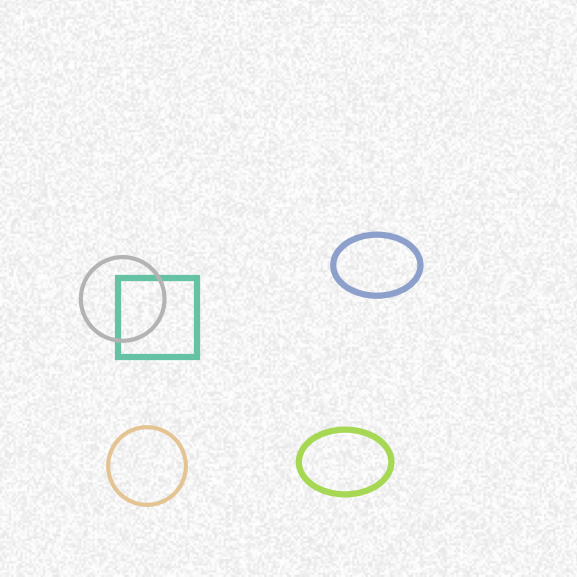[{"shape": "square", "thickness": 3, "radius": 0.34, "center": [0.273, 0.449]}, {"shape": "oval", "thickness": 3, "radius": 0.38, "center": [0.653, 0.54]}, {"shape": "oval", "thickness": 3, "radius": 0.4, "center": [0.598, 0.199]}, {"shape": "circle", "thickness": 2, "radius": 0.34, "center": [0.255, 0.192]}, {"shape": "circle", "thickness": 2, "radius": 0.36, "center": [0.212, 0.482]}]